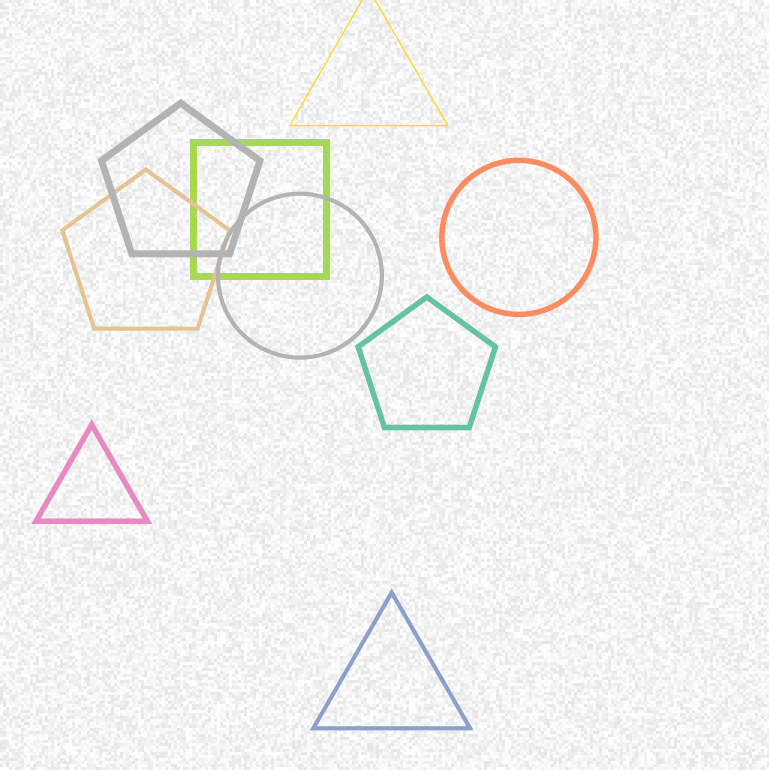[{"shape": "pentagon", "thickness": 2, "radius": 0.47, "center": [0.554, 0.521]}, {"shape": "circle", "thickness": 2, "radius": 0.5, "center": [0.674, 0.692]}, {"shape": "triangle", "thickness": 1.5, "radius": 0.59, "center": [0.509, 0.113]}, {"shape": "triangle", "thickness": 2, "radius": 0.42, "center": [0.119, 0.365]}, {"shape": "square", "thickness": 2.5, "radius": 0.43, "center": [0.337, 0.729]}, {"shape": "triangle", "thickness": 0.5, "radius": 0.59, "center": [0.479, 0.896]}, {"shape": "pentagon", "thickness": 1.5, "radius": 0.57, "center": [0.19, 0.666]}, {"shape": "circle", "thickness": 1.5, "radius": 0.53, "center": [0.39, 0.642]}, {"shape": "pentagon", "thickness": 2.5, "radius": 0.54, "center": [0.235, 0.758]}]